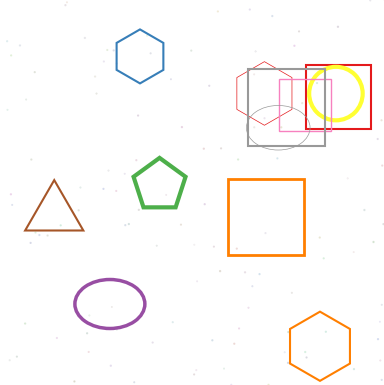[{"shape": "hexagon", "thickness": 0.5, "radius": 0.41, "center": [0.687, 0.757]}, {"shape": "square", "thickness": 1.5, "radius": 0.42, "center": [0.879, 0.748]}, {"shape": "hexagon", "thickness": 1.5, "radius": 0.35, "center": [0.364, 0.853]}, {"shape": "pentagon", "thickness": 3, "radius": 0.35, "center": [0.414, 0.519]}, {"shape": "oval", "thickness": 2.5, "radius": 0.45, "center": [0.285, 0.21]}, {"shape": "hexagon", "thickness": 1.5, "radius": 0.45, "center": [0.831, 0.101]}, {"shape": "square", "thickness": 2, "radius": 0.5, "center": [0.691, 0.436]}, {"shape": "circle", "thickness": 3, "radius": 0.35, "center": [0.873, 0.757]}, {"shape": "triangle", "thickness": 1.5, "radius": 0.44, "center": [0.141, 0.445]}, {"shape": "square", "thickness": 1, "radius": 0.34, "center": [0.793, 0.727]}, {"shape": "square", "thickness": 1.5, "radius": 0.5, "center": [0.743, 0.72]}, {"shape": "oval", "thickness": 0.5, "radius": 0.41, "center": [0.723, 0.668]}]